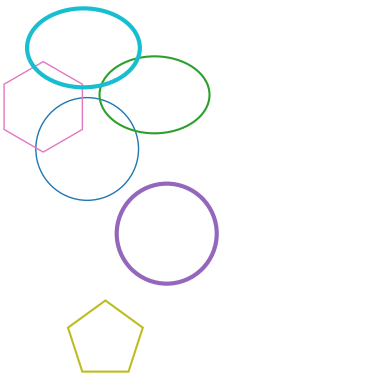[{"shape": "circle", "thickness": 1, "radius": 0.67, "center": [0.226, 0.613]}, {"shape": "oval", "thickness": 1.5, "radius": 0.71, "center": [0.401, 0.754]}, {"shape": "circle", "thickness": 3, "radius": 0.65, "center": [0.433, 0.393]}, {"shape": "hexagon", "thickness": 1, "radius": 0.59, "center": [0.112, 0.723]}, {"shape": "pentagon", "thickness": 1.5, "radius": 0.51, "center": [0.274, 0.117]}, {"shape": "oval", "thickness": 3, "radius": 0.73, "center": [0.217, 0.876]}]